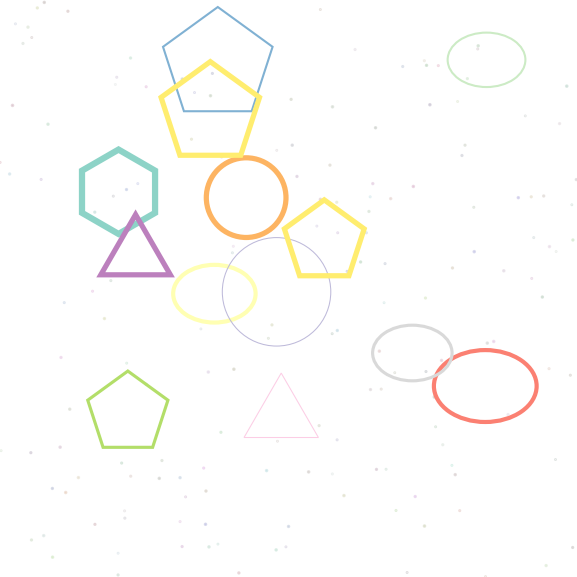[{"shape": "hexagon", "thickness": 3, "radius": 0.37, "center": [0.205, 0.667]}, {"shape": "oval", "thickness": 2, "radius": 0.36, "center": [0.371, 0.491]}, {"shape": "circle", "thickness": 0.5, "radius": 0.47, "center": [0.479, 0.494]}, {"shape": "oval", "thickness": 2, "radius": 0.44, "center": [0.84, 0.331]}, {"shape": "pentagon", "thickness": 1, "radius": 0.5, "center": [0.377, 0.887]}, {"shape": "circle", "thickness": 2.5, "radius": 0.34, "center": [0.426, 0.657]}, {"shape": "pentagon", "thickness": 1.5, "radius": 0.36, "center": [0.221, 0.284]}, {"shape": "triangle", "thickness": 0.5, "radius": 0.37, "center": [0.487, 0.279]}, {"shape": "oval", "thickness": 1.5, "radius": 0.34, "center": [0.714, 0.388]}, {"shape": "triangle", "thickness": 2.5, "radius": 0.35, "center": [0.235, 0.558]}, {"shape": "oval", "thickness": 1, "radius": 0.34, "center": [0.842, 0.896]}, {"shape": "pentagon", "thickness": 2.5, "radius": 0.36, "center": [0.562, 0.58]}, {"shape": "pentagon", "thickness": 2.5, "radius": 0.45, "center": [0.364, 0.803]}]